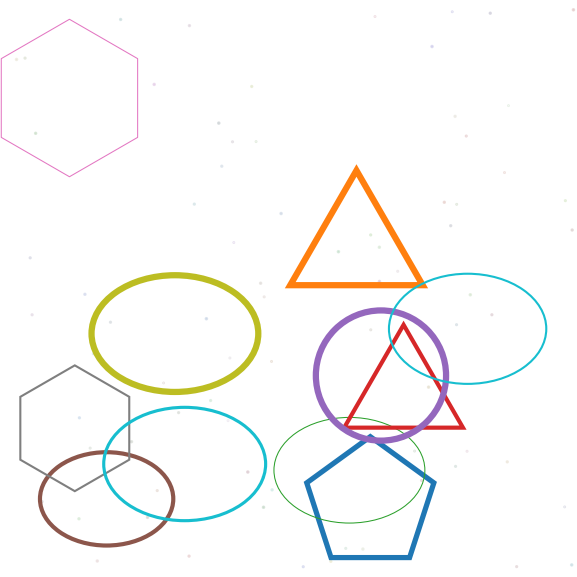[{"shape": "pentagon", "thickness": 2.5, "radius": 0.58, "center": [0.641, 0.127]}, {"shape": "triangle", "thickness": 3, "radius": 0.66, "center": [0.617, 0.572]}, {"shape": "oval", "thickness": 0.5, "radius": 0.65, "center": [0.605, 0.185]}, {"shape": "triangle", "thickness": 2, "radius": 0.59, "center": [0.699, 0.318]}, {"shape": "circle", "thickness": 3, "radius": 0.56, "center": [0.66, 0.349]}, {"shape": "oval", "thickness": 2, "radius": 0.58, "center": [0.185, 0.135]}, {"shape": "hexagon", "thickness": 0.5, "radius": 0.68, "center": [0.12, 0.829]}, {"shape": "hexagon", "thickness": 1, "radius": 0.54, "center": [0.13, 0.258]}, {"shape": "oval", "thickness": 3, "radius": 0.72, "center": [0.303, 0.421]}, {"shape": "oval", "thickness": 1.5, "radius": 0.7, "center": [0.32, 0.196]}, {"shape": "oval", "thickness": 1, "radius": 0.68, "center": [0.81, 0.43]}]